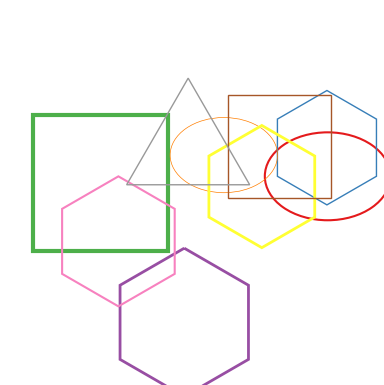[{"shape": "oval", "thickness": 1.5, "radius": 0.82, "center": [0.851, 0.542]}, {"shape": "hexagon", "thickness": 1, "radius": 0.74, "center": [0.849, 0.616]}, {"shape": "square", "thickness": 3, "radius": 0.88, "center": [0.26, 0.524]}, {"shape": "hexagon", "thickness": 2, "radius": 0.96, "center": [0.479, 0.163]}, {"shape": "oval", "thickness": 0.5, "radius": 0.7, "center": [0.581, 0.597]}, {"shape": "hexagon", "thickness": 2, "radius": 0.79, "center": [0.68, 0.515]}, {"shape": "square", "thickness": 1, "radius": 0.67, "center": [0.727, 0.618]}, {"shape": "hexagon", "thickness": 1.5, "radius": 0.84, "center": [0.308, 0.373]}, {"shape": "triangle", "thickness": 1, "radius": 0.92, "center": [0.489, 0.612]}]